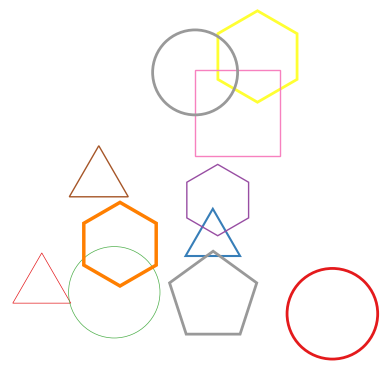[{"shape": "triangle", "thickness": 0.5, "radius": 0.44, "center": [0.109, 0.256]}, {"shape": "circle", "thickness": 2, "radius": 0.59, "center": [0.863, 0.185]}, {"shape": "triangle", "thickness": 1.5, "radius": 0.41, "center": [0.553, 0.376]}, {"shape": "circle", "thickness": 0.5, "radius": 0.59, "center": [0.297, 0.241]}, {"shape": "hexagon", "thickness": 1, "radius": 0.46, "center": [0.565, 0.48]}, {"shape": "hexagon", "thickness": 2.5, "radius": 0.54, "center": [0.312, 0.366]}, {"shape": "hexagon", "thickness": 2, "radius": 0.59, "center": [0.669, 0.853]}, {"shape": "triangle", "thickness": 1, "radius": 0.44, "center": [0.257, 0.533]}, {"shape": "square", "thickness": 1, "radius": 0.55, "center": [0.617, 0.706]}, {"shape": "circle", "thickness": 2, "radius": 0.55, "center": [0.507, 0.812]}, {"shape": "pentagon", "thickness": 2, "radius": 0.6, "center": [0.554, 0.228]}]